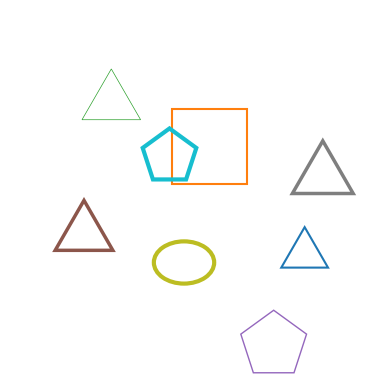[{"shape": "triangle", "thickness": 1.5, "radius": 0.35, "center": [0.791, 0.34]}, {"shape": "square", "thickness": 1.5, "radius": 0.49, "center": [0.543, 0.62]}, {"shape": "triangle", "thickness": 0.5, "radius": 0.44, "center": [0.289, 0.733]}, {"shape": "pentagon", "thickness": 1, "radius": 0.45, "center": [0.711, 0.104]}, {"shape": "triangle", "thickness": 2.5, "radius": 0.43, "center": [0.218, 0.393]}, {"shape": "triangle", "thickness": 2.5, "radius": 0.46, "center": [0.838, 0.543]}, {"shape": "oval", "thickness": 3, "radius": 0.39, "center": [0.478, 0.318]}, {"shape": "pentagon", "thickness": 3, "radius": 0.37, "center": [0.44, 0.593]}]